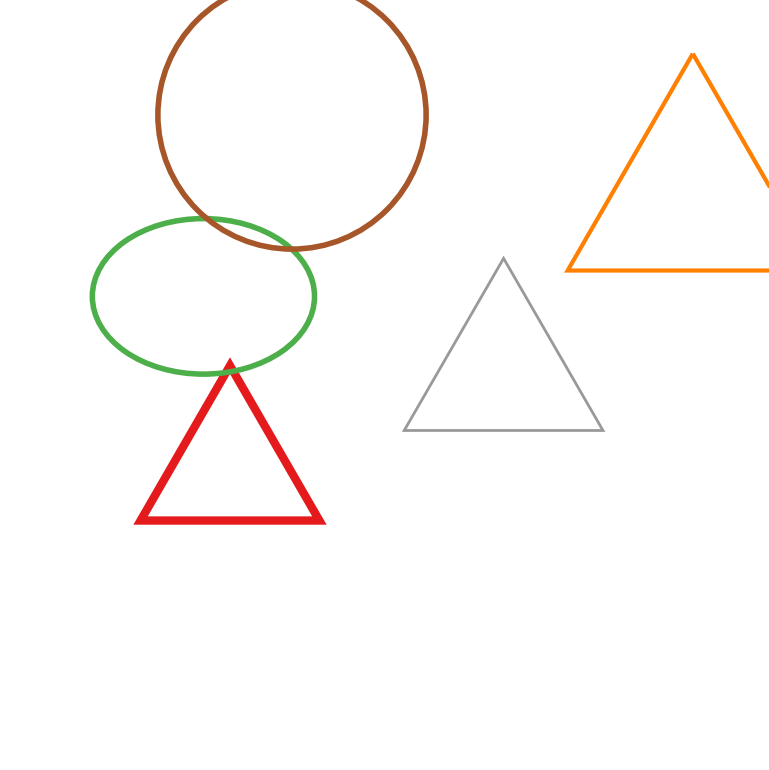[{"shape": "triangle", "thickness": 3, "radius": 0.67, "center": [0.299, 0.391]}, {"shape": "oval", "thickness": 2, "radius": 0.72, "center": [0.264, 0.615]}, {"shape": "triangle", "thickness": 1.5, "radius": 0.94, "center": [0.9, 0.743]}, {"shape": "circle", "thickness": 2, "radius": 0.87, "center": [0.379, 0.851]}, {"shape": "triangle", "thickness": 1, "radius": 0.75, "center": [0.654, 0.515]}]